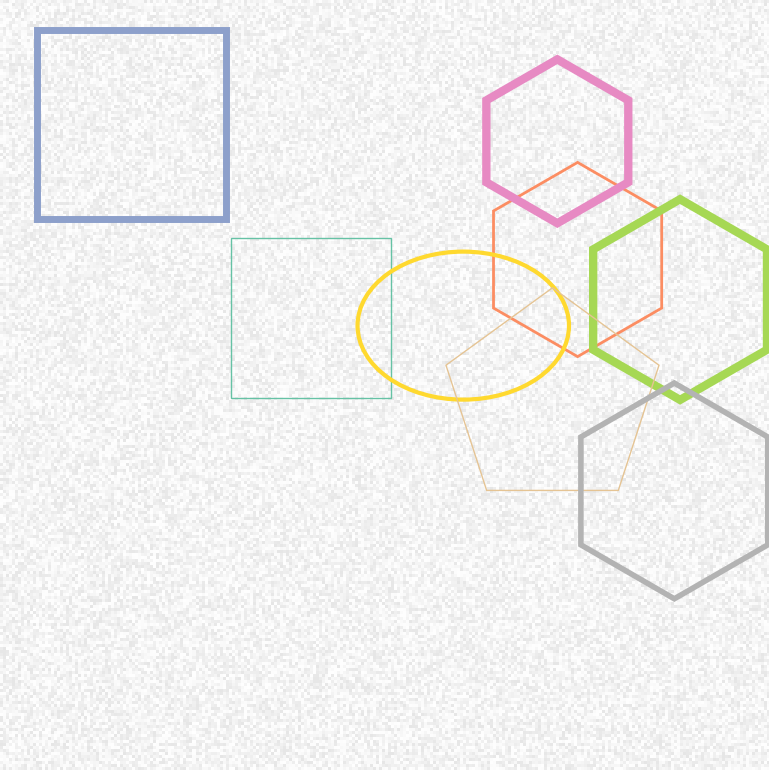[{"shape": "square", "thickness": 0.5, "radius": 0.52, "center": [0.404, 0.587]}, {"shape": "hexagon", "thickness": 1, "radius": 0.63, "center": [0.75, 0.663]}, {"shape": "square", "thickness": 2.5, "radius": 0.62, "center": [0.171, 0.838]}, {"shape": "hexagon", "thickness": 3, "radius": 0.53, "center": [0.724, 0.816]}, {"shape": "hexagon", "thickness": 3, "radius": 0.65, "center": [0.883, 0.611]}, {"shape": "oval", "thickness": 1.5, "radius": 0.69, "center": [0.602, 0.577]}, {"shape": "pentagon", "thickness": 0.5, "radius": 0.73, "center": [0.718, 0.481]}, {"shape": "hexagon", "thickness": 2, "radius": 0.7, "center": [0.876, 0.362]}]